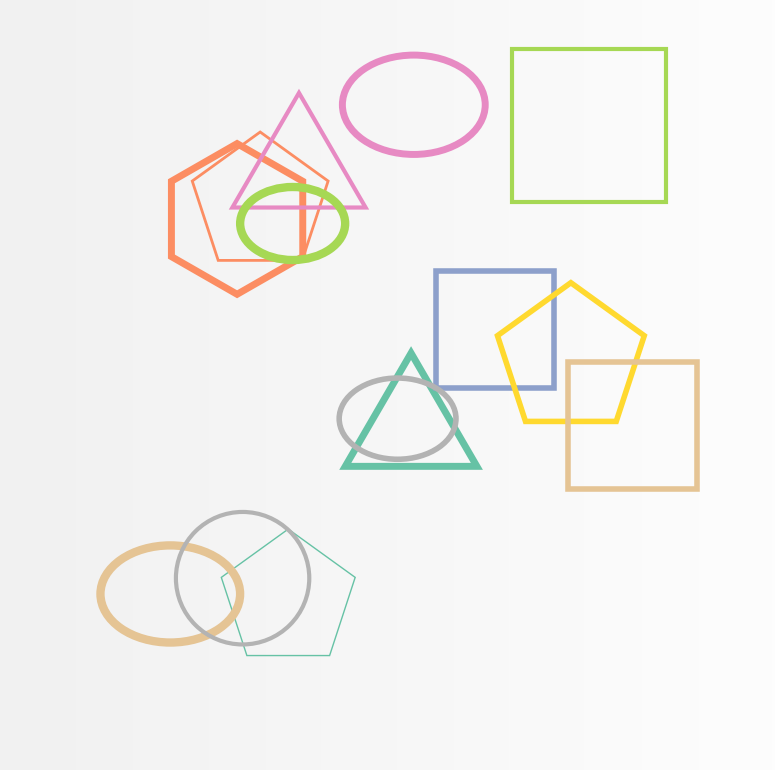[{"shape": "pentagon", "thickness": 0.5, "radius": 0.45, "center": [0.372, 0.222]}, {"shape": "triangle", "thickness": 2.5, "radius": 0.49, "center": [0.53, 0.443]}, {"shape": "pentagon", "thickness": 1, "radius": 0.46, "center": [0.336, 0.736]}, {"shape": "hexagon", "thickness": 2.5, "radius": 0.49, "center": [0.306, 0.716]}, {"shape": "square", "thickness": 2, "radius": 0.38, "center": [0.639, 0.572]}, {"shape": "triangle", "thickness": 1.5, "radius": 0.5, "center": [0.386, 0.78]}, {"shape": "oval", "thickness": 2.5, "radius": 0.46, "center": [0.534, 0.864]}, {"shape": "square", "thickness": 1.5, "radius": 0.5, "center": [0.76, 0.837]}, {"shape": "oval", "thickness": 3, "radius": 0.34, "center": [0.378, 0.71]}, {"shape": "pentagon", "thickness": 2, "radius": 0.5, "center": [0.737, 0.533]}, {"shape": "square", "thickness": 2, "radius": 0.41, "center": [0.816, 0.447]}, {"shape": "oval", "thickness": 3, "radius": 0.45, "center": [0.22, 0.229]}, {"shape": "circle", "thickness": 1.5, "radius": 0.43, "center": [0.313, 0.249]}, {"shape": "oval", "thickness": 2, "radius": 0.38, "center": [0.513, 0.456]}]